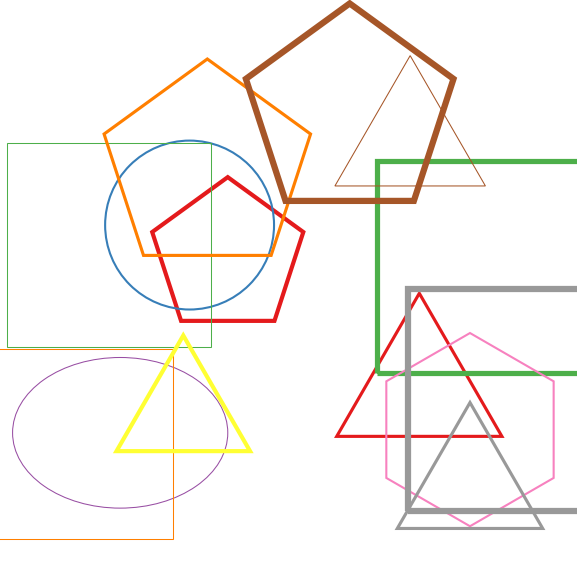[{"shape": "pentagon", "thickness": 2, "radius": 0.69, "center": [0.394, 0.555]}, {"shape": "triangle", "thickness": 1.5, "radius": 0.83, "center": [0.726, 0.326]}, {"shape": "circle", "thickness": 1, "radius": 0.73, "center": [0.328, 0.609]}, {"shape": "square", "thickness": 0.5, "radius": 0.88, "center": [0.188, 0.575]}, {"shape": "square", "thickness": 2.5, "radius": 0.92, "center": [0.836, 0.536]}, {"shape": "oval", "thickness": 0.5, "radius": 0.93, "center": [0.208, 0.25]}, {"shape": "pentagon", "thickness": 1.5, "radius": 0.94, "center": [0.359, 0.709]}, {"shape": "square", "thickness": 0.5, "radius": 0.82, "center": [0.135, 0.23]}, {"shape": "triangle", "thickness": 2, "radius": 0.67, "center": [0.317, 0.285]}, {"shape": "pentagon", "thickness": 3, "radius": 0.95, "center": [0.606, 0.804]}, {"shape": "triangle", "thickness": 0.5, "radius": 0.75, "center": [0.71, 0.752]}, {"shape": "hexagon", "thickness": 1, "radius": 0.84, "center": [0.814, 0.255]}, {"shape": "square", "thickness": 3, "radius": 0.96, "center": [0.898, 0.306]}, {"shape": "triangle", "thickness": 1.5, "radius": 0.73, "center": [0.814, 0.157]}]